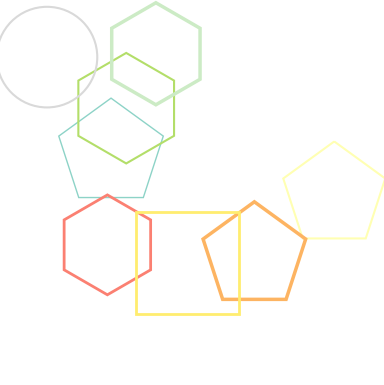[{"shape": "pentagon", "thickness": 1, "radius": 0.71, "center": [0.288, 0.602]}, {"shape": "pentagon", "thickness": 1.5, "radius": 0.7, "center": [0.868, 0.493]}, {"shape": "hexagon", "thickness": 2, "radius": 0.65, "center": [0.279, 0.364]}, {"shape": "pentagon", "thickness": 2.5, "radius": 0.7, "center": [0.661, 0.336]}, {"shape": "hexagon", "thickness": 1.5, "radius": 0.72, "center": [0.328, 0.719]}, {"shape": "circle", "thickness": 1.5, "radius": 0.65, "center": [0.122, 0.852]}, {"shape": "hexagon", "thickness": 2.5, "radius": 0.66, "center": [0.405, 0.86]}, {"shape": "square", "thickness": 2, "radius": 0.66, "center": [0.487, 0.318]}]